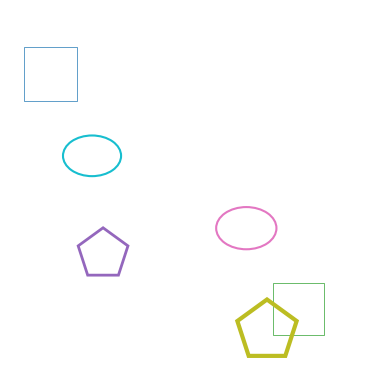[{"shape": "square", "thickness": 0.5, "radius": 0.35, "center": [0.131, 0.808]}, {"shape": "square", "thickness": 0.5, "radius": 0.33, "center": [0.775, 0.197]}, {"shape": "pentagon", "thickness": 2, "radius": 0.34, "center": [0.268, 0.34]}, {"shape": "oval", "thickness": 1.5, "radius": 0.39, "center": [0.64, 0.407]}, {"shape": "pentagon", "thickness": 3, "radius": 0.4, "center": [0.693, 0.141]}, {"shape": "oval", "thickness": 1.5, "radius": 0.38, "center": [0.239, 0.595]}]